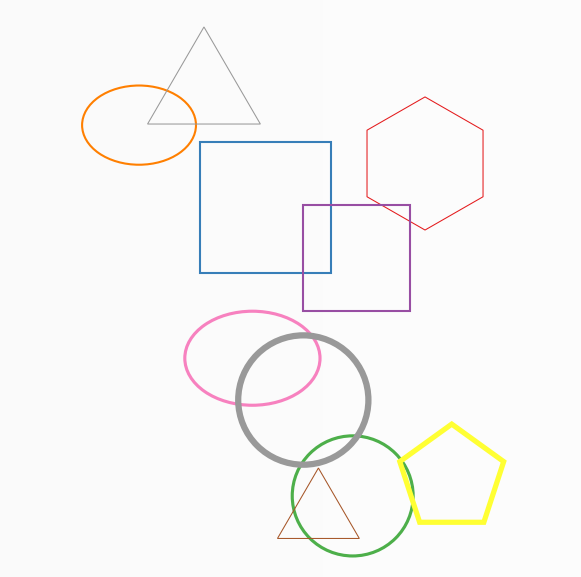[{"shape": "hexagon", "thickness": 0.5, "radius": 0.58, "center": [0.731, 0.716]}, {"shape": "square", "thickness": 1, "radius": 0.57, "center": [0.457, 0.64]}, {"shape": "circle", "thickness": 1.5, "radius": 0.52, "center": [0.607, 0.14]}, {"shape": "square", "thickness": 1, "radius": 0.46, "center": [0.613, 0.553]}, {"shape": "oval", "thickness": 1, "radius": 0.49, "center": [0.239, 0.782]}, {"shape": "pentagon", "thickness": 2.5, "radius": 0.47, "center": [0.777, 0.171]}, {"shape": "triangle", "thickness": 0.5, "radius": 0.41, "center": [0.548, 0.107]}, {"shape": "oval", "thickness": 1.5, "radius": 0.58, "center": [0.434, 0.379]}, {"shape": "circle", "thickness": 3, "radius": 0.56, "center": [0.522, 0.306]}, {"shape": "triangle", "thickness": 0.5, "radius": 0.56, "center": [0.351, 0.84]}]